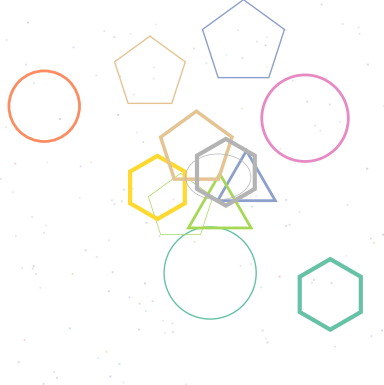[{"shape": "circle", "thickness": 1, "radius": 0.6, "center": [0.546, 0.291]}, {"shape": "hexagon", "thickness": 3, "radius": 0.46, "center": [0.858, 0.235]}, {"shape": "circle", "thickness": 2, "radius": 0.46, "center": [0.115, 0.724]}, {"shape": "triangle", "thickness": 2, "radius": 0.43, "center": [0.64, 0.522]}, {"shape": "pentagon", "thickness": 1, "radius": 0.56, "center": [0.632, 0.889]}, {"shape": "circle", "thickness": 2, "radius": 0.56, "center": [0.792, 0.693]}, {"shape": "triangle", "thickness": 2, "radius": 0.47, "center": [0.571, 0.455]}, {"shape": "pentagon", "thickness": 0.5, "radius": 0.44, "center": [0.469, 0.462]}, {"shape": "hexagon", "thickness": 3, "radius": 0.41, "center": [0.409, 0.513]}, {"shape": "pentagon", "thickness": 1, "radius": 0.48, "center": [0.389, 0.81]}, {"shape": "pentagon", "thickness": 2.5, "radius": 0.49, "center": [0.51, 0.614]}, {"shape": "oval", "thickness": 0.5, "radius": 0.42, "center": [0.567, 0.541]}, {"shape": "hexagon", "thickness": 3, "radius": 0.43, "center": [0.587, 0.553]}]